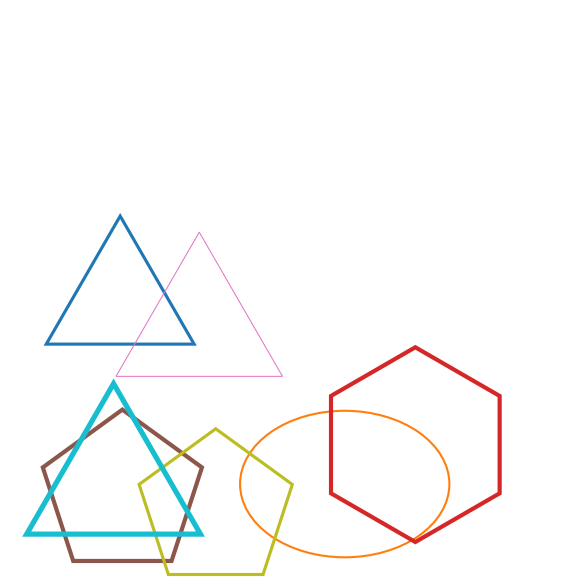[{"shape": "triangle", "thickness": 1.5, "radius": 0.74, "center": [0.208, 0.477]}, {"shape": "oval", "thickness": 1, "radius": 0.91, "center": [0.597, 0.161]}, {"shape": "hexagon", "thickness": 2, "radius": 0.84, "center": [0.719, 0.229]}, {"shape": "pentagon", "thickness": 2, "radius": 0.72, "center": [0.212, 0.145]}, {"shape": "triangle", "thickness": 0.5, "radius": 0.83, "center": [0.345, 0.431]}, {"shape": "pentagon", "thickness": 1.5, "radius": 0.7, "center": [0.374, 0.117]}, {"shape": "triangle", "thickness": 2.5, "radius": 0.87, "center": [0.197, 0.161]}]